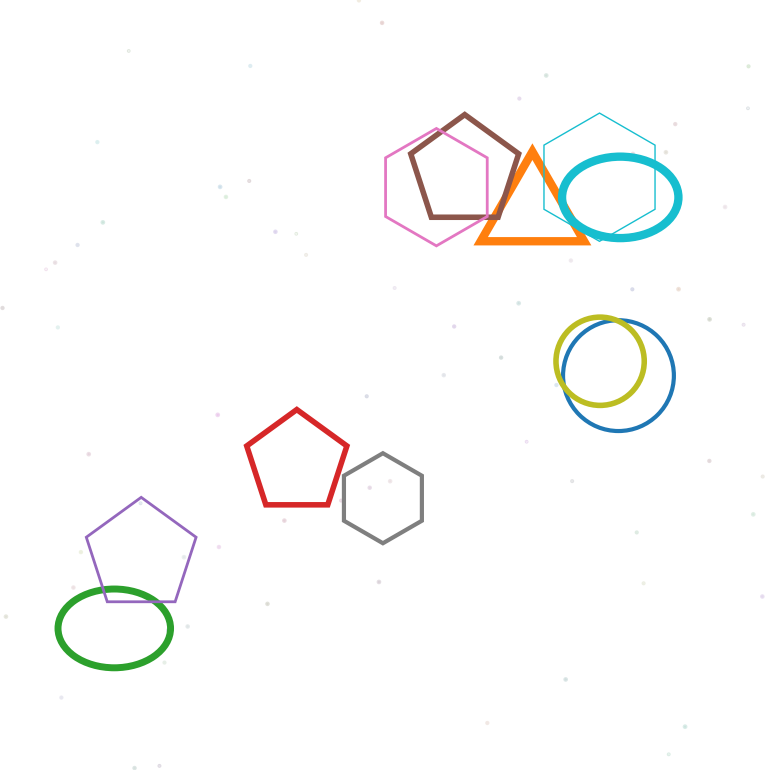[{"shape": "circle", "thickness": 1.5, "radius": 0.36, "center": [0.803, 0.512]}, {"shape": "triangle", "thickness": 3, "radius": 0.39, "center": [0.691, 0.725]}, {"shape": "oval", "thickness": 2.5, "radius": 0.37, "center": [0.148, 0.184]}, {"shape": "pentagon", "thickness": 2, "radius": 0.34, "center": [0.385, 0.4]}, {"shape": "pentagon", "thickness": 1, "radius": 0.37, "center": [0.183, 0.279]}, {"shape": "pentagon", "thickness": 2, "radius": 0.37, "center": [0.604, 0.777]}, {"shape": "hexagon", "thickness": 1, "radius": 0.38, "center": [0.567, 0.757]}, {"shape": "hexagon", "thickness": 1.5, "radius": 0.29, "center": [0.497, 0.353]}, {"shape": "circle", "thickness": 2, "radius": 0.29, "center": [0.779, 0.531]}, {"shape": "hexagon", "thickness": 0.5, "radius": 0.42, "center": [0.779, 0.77]}, {"shape": "oval", "thickness": 3, "radius": 0.38, "center": [0.806, 0.744]}]